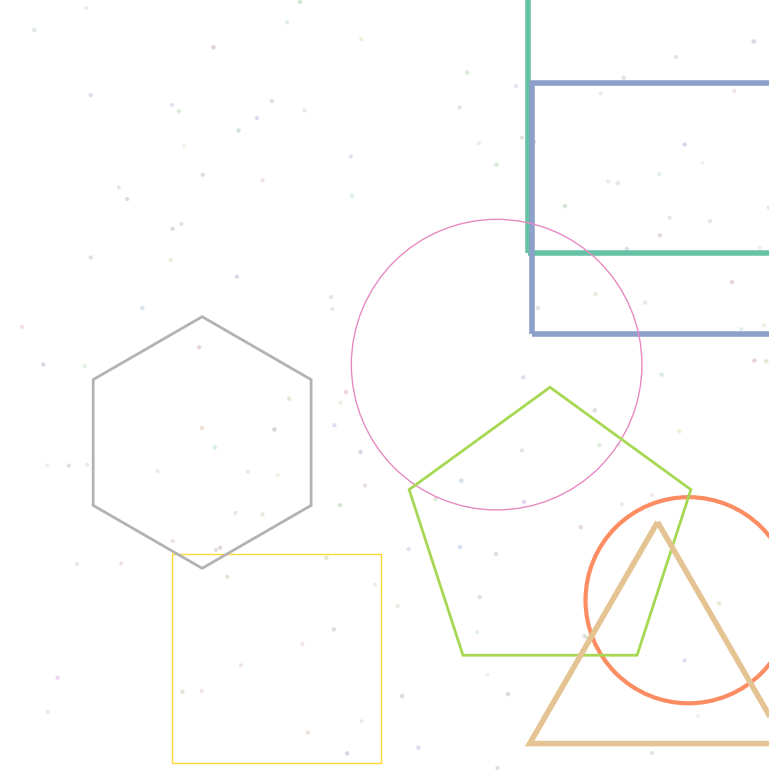[{"shape": "square", "thickness": 2, "radius": 0.82, "center": [0.851, 0.837]}, {"shape": "circle", "thickness": 1.5, "radius": 0.67, "center": [0.894, 0.22]}, {"shape": "square", "thickness": 2, "radius": 0.81, "center": [0.854, 0.729]}, {"shape": "circle", "thickness": 0.5, "radius": 0.94, "center": [0.645, 0.526]}, {"shape": "pentagon", "thickness": 1, "radius": 0.96, "center": [0.714, 0.305]}, {"shape": "square", "thickness": 0.5, "radius": 0.68, "center": [0.359, 0.144]}, {"shape": "triangle", "thickness": 2, "radius": 0.96, "center": [0.854, 0.13]}, {"shape": "hexagon", "thickness": 1, "radius": 0.82, "center": [0.263, 0.425]}]